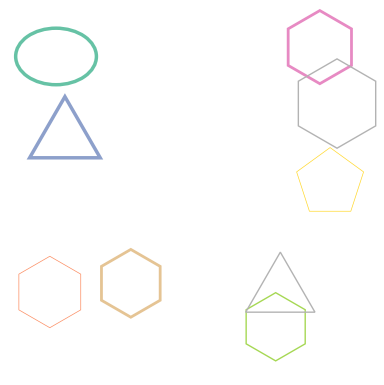[{"shape": "oval", "thickness": 2.5, "radius": 0.52, "center": [0.146, 0.853]}, {"shape": "hexagon", "thickness": 0.5, "radius": 0.46, "center": [0.129, 0.242]}, {"shape": "triangle", "thickness": 2.5, "radius": 0.53, "center": [0.169, 0.643]}, {"shape": "hexagon", "thickness": 2, "radius": 0.47, "center": [0.831, 0.878]}, {"shape": "hexagon", "thickness": 1, "radius": 0.44, "center": [0.716, 0.151]}, {"shape": "pentagon", "thickness": 0.5, "radius": 0.46, "center": [0.857, 0.525]}, {"shape": "hexagon", "thickness": 2, "radius": 0.44, "center": [0.34, 0.264]}, {"shape": "triangle", "thickness": 1, "radius": 0.52, "center": [0.728, 0.241]}, {"shape": "hexagon", "thickness": 1, "radius": 0.58, "center": [0.875, 0.731]}]